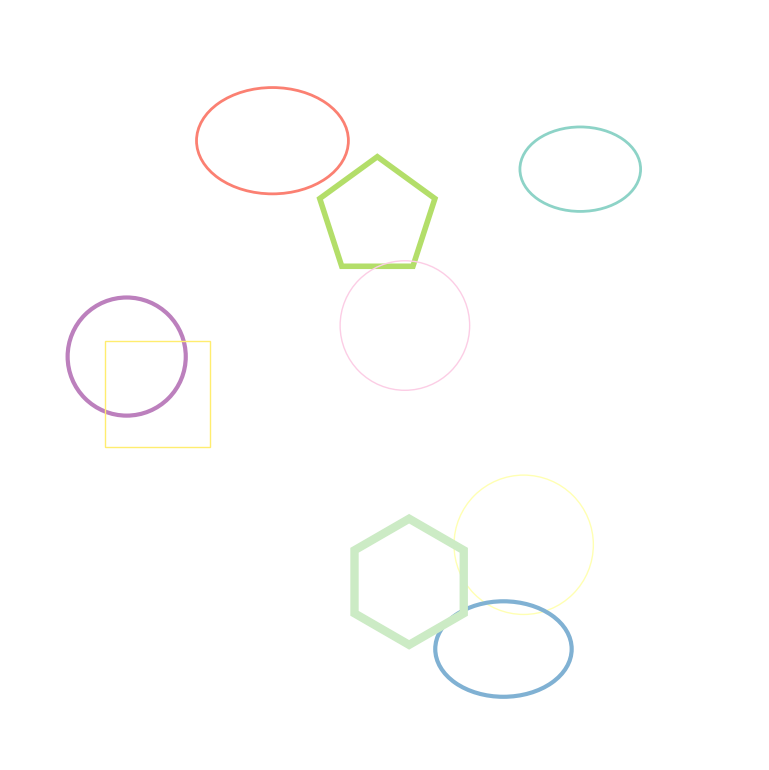[{"shape": "oval", "thickness": 1, "radius": 0.39, "center": [0.754, 0.78]}, {"shape": "circle", "thickness": 0.5, "radius": 0.45, "center": [0.68, 0.292]}, {"shape": "oval", "thickness": 1, "radius": 0.49, "center": [0.354, 0.817]}, {"shape": "oval", "thickness": 1.5, "radius": 0.44, "center": [0.654, 0.157]}, {"shape": "pentagon", "thickness": 2, "radius": 0.39, "center": [0.49, 0.718]}, {"shape": "circle", "thickness": 0.5, "radius": 0.42, "center": [0.526, 0.577]}, {"shape": "circle", "thickness": 1.5, "radius": 0.38, "center": [0.165, 0.537]}, {"shape": "hexagon", "thickness": 3, "radius": 0.41, "center": [0.531, 0.244]}, {"shape": "square", "thickness": 0.5, "radius": 0.34, "center": [0.204, 0.488]}]